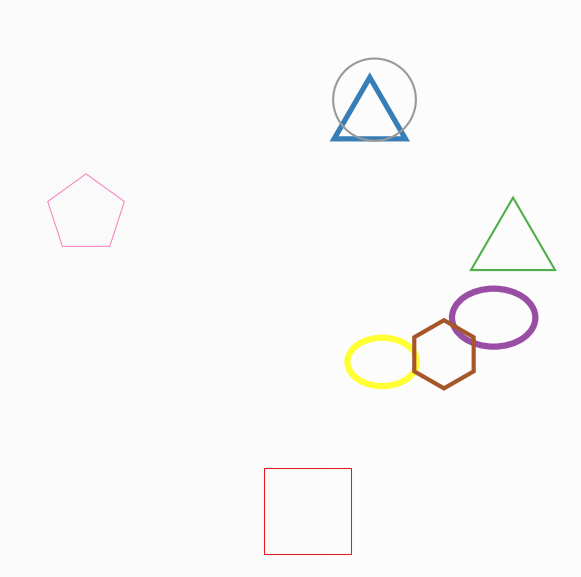[{"shape": "square", "thickness": 0.5, "radius": 0.37, "center": [0.53, 0.114]}, {"shape": "triangle", "thickness": 2.5, "radius": 0.35, "center": [0.636, 0.794]}, {"shape": "triangle", "thickness": 1, "radius": 0.42, "center": [0.883, 0.573]}, {"shape": "oval", "thickness": 3, "radius": 0.36, "center": [0.849, 0.449]}, {"shape": "oval", "thickness": 3, "radius": 0.3, "center": [0.658, 0.372]}, {"shape": "hexagon", "thickness": 2, "radius": 0.3, "center": [0.764, 0.386]}, {"shape": "pentagon", "thickness": 0.5, "radius": 0.35, "center": [0.148, 0.629]}, {"shape": "circle", "thickness": 1, "radius": 0.36, "center": [0.644, 0.827]}]